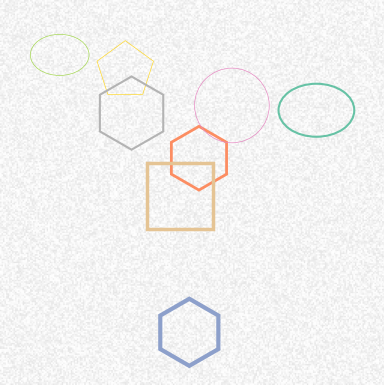[{"shape": "oval", "thickness": 1.5, "radius": 0.49, "center": [0.822, 0.714]}, {"shape": "hexagon", "thickness": 2, "radius": 0.41, "center": [0.517, 0.589]}, {"shape": "hexagon", "thickness": 3, "radius": 0.44, "center": [0.492, 0.137]}, {"shape": "circle", "thickness": 0.5, "radius": 0.48, "center": [0.602, 0.726]}, {"shape": "oval", "thickness": 0.5, "radius": 0.38, "center": [0.155, 0.857]}, {"shape": "pentagon", "thickness": 0.5, "radius": 0.39, "center": [0.325, 0.817]}, {"shape": "square", "thickness": 2.5, "radius": 0.43, "center": [0.467, 0.49]}, {"shape": "hexagon", "thickness": 1.5, "radius": 0.48, "center": [0.342, 0.706]}]